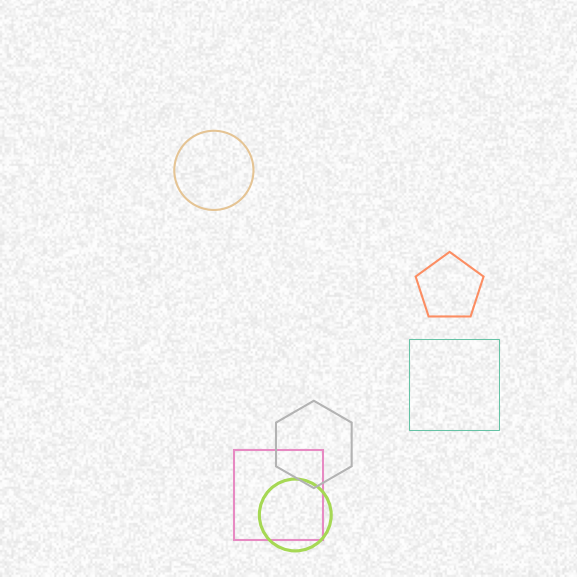[{"shape": "square", "thickness": 0.5, "radius": 0.39, "center": [0.787, 0.333]}, {"shape": "pentagon", "thickness": 1, "radius": 0.31, "center": [0.779, 0.501]}, {"shape": "square", "thickness": 1, "radius": 0.39, "center": [0.483, 0.142]}, {"shape": "circle", "thickness": 1.5, "radius": 0.31, "center": [0.511, 0.107]}, {"shape": "circle", "thickness": 1, "radius": 0.34, "center": [0.37, 0.704]}, {"shape": "hexagon", "thickness": 1, "radius": 0.38, "center": [0.543, 0.23]}]